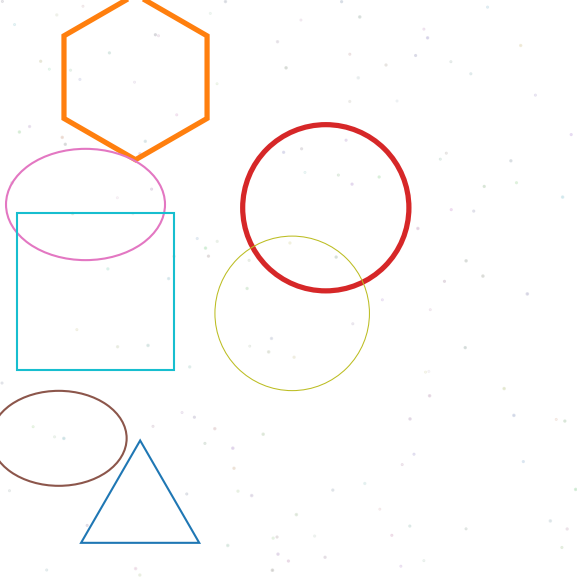[{"shape": "triangle", "thickness": 1, "radius": 0.59, "center": [0.243, 0.118]}, {"shape": "hexagon", "thickness": 2.5, "radius": 0.72, "center": [0.235, 0.866]}, {"shape": "circle", "thickness": 2.5, "radius": 0.72, "center": [0.564, 0.639]}, {"shape": "oval", "thickness": 1, "radius": 0.59, "center": [0.102, 0.24]}, {"shape": "oval", "thickness": 1, "radius": 0.69, "center": [0.148, 0.645]}, {"shape": "circle", "thickness": 0.5, "radius": 0.67, "center": [0.506, 0.457]}, {"shape": "square", "thickness": 1, "radius": 0.68, "center": [0.165, 0.494]}]